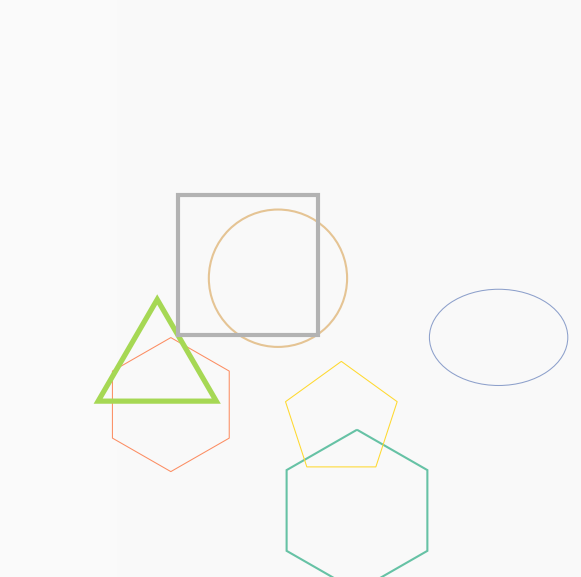[{"shape": "hexagon", "thickness": 1, "radius": 0.7, "center": [0.614, 0.115]}, {"shape": "hexagon", "thickness": 0.5, "radius": 0.58, "center": [0.294, 0.299]}, {"shape": "oval", "thickness": 0.5, "radius": 0.6, "center": [0.858, 0.415]}, {"shape": "triangle", "thickness": 2.5, "radius": 0.59, "center": [0.27, 0.363]}, {"shape": "pentagon", "thickness": 0.5, "radius": 0.51, "center": [0.587, 0.272]}, {"shape": "circle", "thickness": 1, "radius": 0.59, "center": [0.478, 0.517]}, {"shape": "square", "thickness": 2, "radius": 0.6, "center": [0.427, 0.54]}]